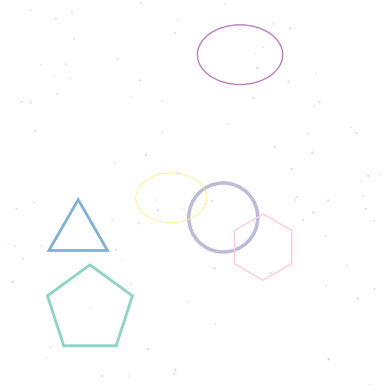[{"shape": "pentagon", "thickness": 2, "radius": 0.58, "center": [0.234, 0.196]}, {"shape": "circle", "thickness": 2.5, "radius": 0.45, "center": [0.58, 0.435]}, {"shape": "triangle", "thickness": 2, "radius": 0.44, "center": [0.203, 0.393]}, {"shape": "hexagon", "thickness": 1, "radius": 0.43, "center": [0.683, 0.358]}, {"shape": "oval", "thickness": 1, "radius": 0.55, "center": [0.623, 0.858]}, {"shape": "oval", "thickness": 0.5, "radius": 0.46, "center": [0.445, 0.486]}]